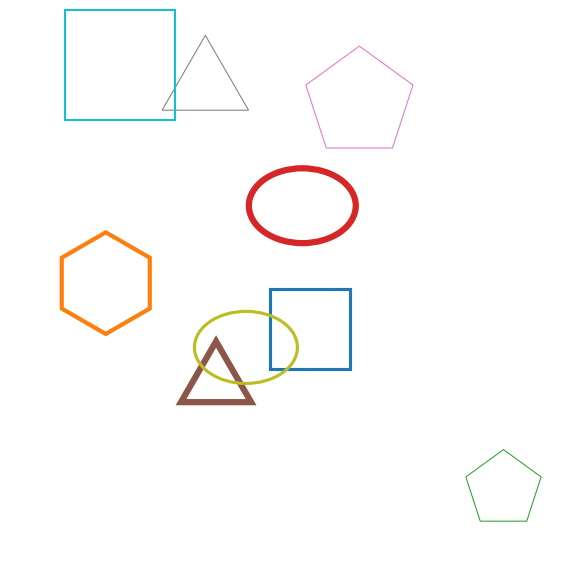[{"shape": "square", "thickness": 1.5, "radius": 0.35, "center": [0.537, 0.429]}, {"shape": "hexagon", "thickness": 2, "radius": 0.44, "center": [0.183, 0.509]}, {"shape": "pentagon", "thickness": 0.5, "radius": 0.34, "center": [0.872, 0.152]}, {"shape": "oval", "thickness": 3, "radius": 0.46, "center": [0.523, 0.643]}, {"shape": "triangle", "thickness": 3, "radius": 0.35, "center": [0.374, 0.338]}, {"shape": "pentagon", "thickness": 0.5, "radius": 0.49, "center": [0.622, 0.822]}, {"shape": "triangle", "thickness": 0.5, "radius": 0.43, "center": [0.356, 0.852]}, {"shape": "oval", "thickness": 1.5, "radius": 0.45, "center": [0.426, 0.398]}, {"shape": "square", "thickness": 1, "radius": 0.48, "center": [0.208, 0.886]}]